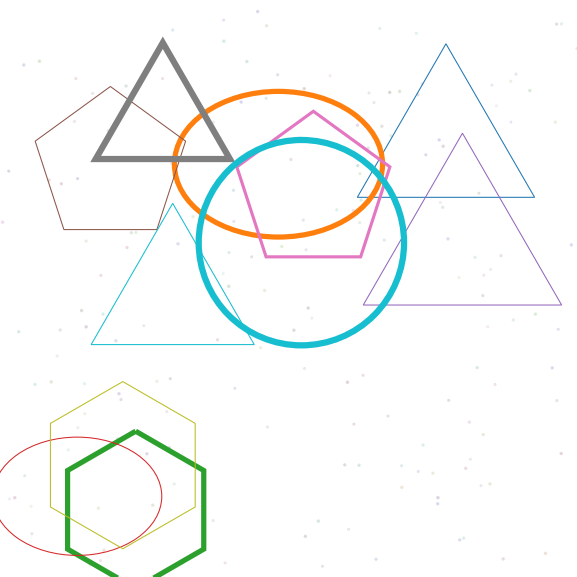[{"shape": "triangle", "thickness": 0.5, "radius": 0.89, "center": [0.772, 0.746]}, {"shape": "oval", "thickness": 2.5, "radius": 0.9, "center": [0.482, 0.715]}, {"shape": "hexagon", "thickness": 2.5, "radius": 0.68, "center": [0.235, 0.116]}, {"shape": "oval", "thickness": 0.5, "radius": 0.73, "center": [0.134, 0.14]}, {"shape": "triangle", "thickness": 0.5, "radius": 0.99, "center": [0.801, 0.57]}, {"shape": "pentagon", "thickness": 0.5, "radius": 0.68, "center": [0.191, 0.712]}, {"shape": "pentagon", "thickness": 1.5, "radius": 0.7, "center": [0.543, 0.667]}, {"shape": "triangle", "thickness": 3, "radius": 0.67, "center": [0.282, 0.791]}, {"shape": "hexagon", "thickness": 0.5, "radius": 0.72, "center": [0.213, 0.194]}, {"shape": "triangle", "thickness": 0.5, "radius": 0.82, "center": [0.299, 0.484]}, {"shape": "circle", "thickness": 3, "radius": 0.89, "center": [0.522, 0.579]}]